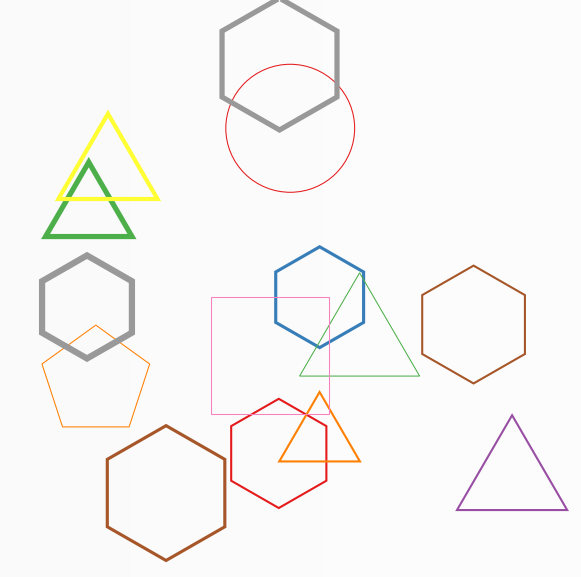[{"shape": "hexagon", "thickness": 1, "radius": 0.47, "center": [0.48, 0.214]}, {"shape": "circle", "thickness": 0.5, "radius": 0.55, "center": [0.499, 0.777]}, {"shape": "hexagon", "thickness": 1.5, "radius": 0.44, "center": [0.55, 0.484]}, {"shape": "triangle", "thickness": 0.5, "radius": 0.6, "center": [0.619, 0.408]}, {"shape": "triangle", "thickness": 2.5, "radius": 0.43, "center": [0.153, 0.632]}, {"shape": "triangle", "thickness": 1, "radius": 0.55, "center": [0.881, 0.171]}, {"shape": "triangle", "thickness": 1, "radius": 0.4, "center": [0.55, 0.24]}, {"shape": "pentagon", "thickness": 0.5, "radius": 0.49, "center": [0.165, 0.339]}, {"shape": "triangle", "thickness": 2, "radius": 0.49, "center": [0.186, 0.704]}, {"shape": "hexagon", "thickness": 1, "radius": 0.51, "center": [0.815, 0.437]}, {"shape": "hexagon", "thickness": 1.5, "radius": 0.58, "center": [0.286, 0.145]}, {"shape": "square", "thickness": 0.5, "radius": 0.51, "center": [0.465, 0.383]}, {"shape": "hexagon", "thickness": 3, "radius": 0.45, "center": [0.15, 0.468]}, {"shape": "hexagon", "thickness": 2.5, "radius": 0.57, "center": [0.481, 0.888]}]